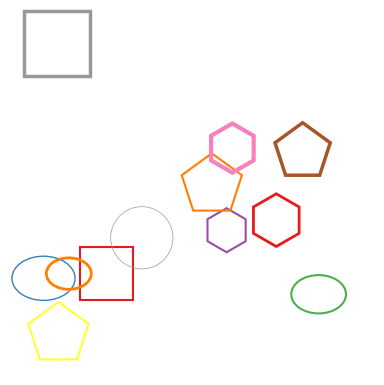[{"shape": "hexagon", "thickness": 2, "radius": 0.34, "center": [0.718, 0.428]}, {"shape": "square", "thickness": 1.5, "radius": 0.34, "center": [0.277, 0.29]}, {"shape": "oval", "thickness": 1, "radius": 0.41, "center": [0.113, 0.277]}, {"shape": "oval", "thickness": 1.5, "radius": 0.36, "center": [0.828, 0.236]}, {"shape": "hexagon", "thickness": 1.5, "radius": 0.29, "center": [0.589, 0.402]}, {"shape": "pentagon", "thickness": 1.5, "radius": 0.41, "center": [0.55, 0.519]}, {"shape": "oval", "thickness": 2, "radius": 0.29, "center": [0.179, 0.289]}, {"shape": "pentagon", "thickness": 1.5, "radius": 0.41, "center": [0.152, 0.133]}, {"shape": "pentagon", "thickness": 2.5, "radius": 0.38, "center": [0.786, 0.606]}, {"shape": "hexagon", "thickness": 3, "radius": 0.32, "center": [0.604, 0.615]}, {"shape": "square", "thickness": 2.5, "radius": 0.42, "center": [0.148, 0.887]}, {"shape": "circle", "thickness": 0.5, "radius": 0.4, "center": [0.368, 0.382]}]